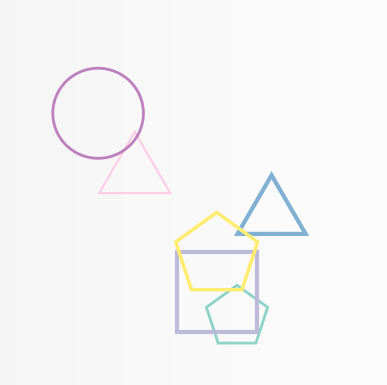[{"shape": "pentagon", "thickness": 2, "radius": 0.42, "center": [0.612, 0.176]}, {"shape": "square", "thickness": 3, "radius": 0.52, "center": [0.56, 0.242]}, {"shape": "triangle", "thickness": 3, "radius": 0.51, "center": [0.701, 0.443]}, {"shape": "triangle", "thickness": 1.5, "radius": 0.53, "center": [0.348, 0.551]}, {"shape": "circle", "thickness": 2, "radius": 0.58, "center": [0.253, 0.706]}, {"shape": "pentagon", "thickness": 2.5, "radius": 0.56, "center": [0.559, 0.337]}]